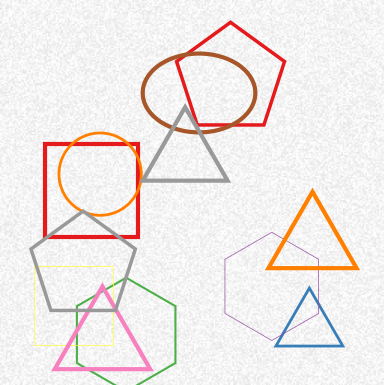[{"shape": "pentagon", "thickness": 2.5, "radius": 0.74, "center": [0.599, 0.795]}, {"shape": "square", "thickness": 3, "radius": 0.61, "center": [0.237, 0.504]}, {"shape": "triangle", "thickness": 2, "radius": 0.5, "center": [0.804, 0.151]}, {"shape": "hexagon", "thickness": 1.5, "radius": 0.74, "center": [0.328, 0.131]}, {"shape": "hexagon", "thickness": 0.5, "radius": 0.7, "center": [0.706, 0.256]}, {"shape": "circle", "thickness": 2, "radius": 0.53, "center": [0.26, 0.548]}, {"shape": "triangle", "thickness": 3, "radius": 0.66, "center": [0.812, 0.37]}, {"shape": "square", "thickness": 0.5, "radius": 0.51, "center": [0.19, 0.207]}, {"shape": "oval", "thickness": 3, "radius": 0.73, "center": [0.517, 0.759]}, {"shape": "triangle", "thickness": 3, "radius": 0.72, "center": [0.266, 0.113]}, {"shape": "pentagon", "thickness": 2.5, "radius": 0.71, "center": [0.216, 0.309]}, {"shape": "triangle", "thickness": 3, "radius": 0.64, "center": [0.481, 0.594]}]